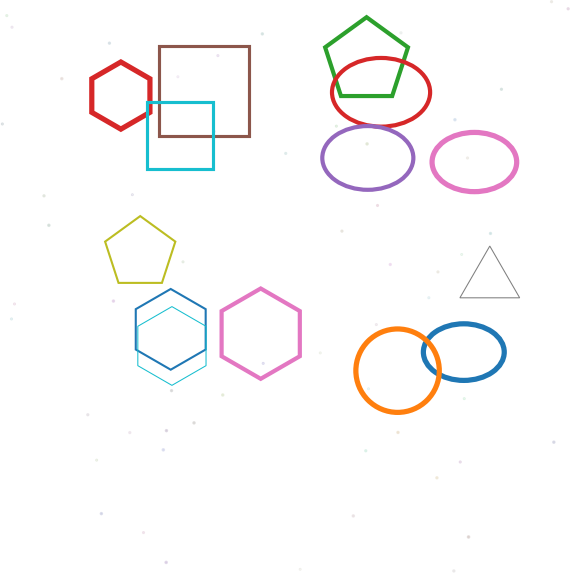[{"shape": "oval", "thickness": 2.5, "radius": 0.35, "center": [0.803, 0.389]}, {"shape": "hexagon", "thickness": 1, "radius": 0.35, "center": [0.296, 0.429]}, {"shape": "circle", "thickness": 2.5, "radius": 0.36, "center": [0.688, 0.357]}, {"shape": "pentagon", "thickness": 2, "radius": 0.38, "center": [0.635, 0.894]}, {"shape": "hexagon", "thickness": 2.5, "radius": 0.29, "center": [0.209, 0.834]}, {"shape": "oval", "thickness": 2, "radius": 0.42, "center": [0.66, 0.839]}, {"shape": "oval", "thickness": 2, "radius": 0.39, "center": [0.637, 0.726]}, {"shape": "square", "thickness": 1.5, "radius": 0.39, "center": [0.353, 0.841]}, {"shape": "oval", "thickness": 2.5, "radius": 0.37, "center": [0.821, 0.719]}, {"shape": "hexagon", "thickness": 2, "radius": 0.39, "center": [0.451, 0.421]}, {"shape": "triangle", "thickness": 0.5, "radius": 0.3, "center": [0.848, 0.513]}, {"shape": "pentagon", "thickness": 1, "radius": 0.32, "center": [0.243, 0.561]}, {"shape": "square", "thickness": 1.5, "radius": 0.29, "center": [0.311, 0.764]}, {"shape": "hexagon", "thickness": 0.5, "radius": 0.34, "center": [0.298, 0.4]}]